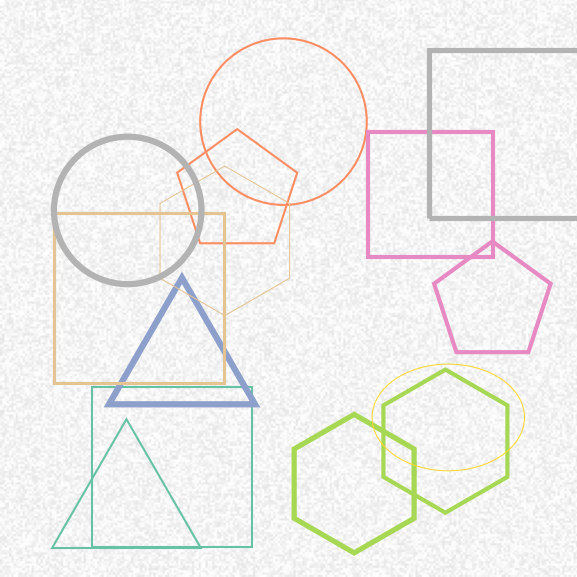[{"shape": "square", "thickness": 1, "radius": 0.69, "center": [0.298, 0.191]}, {"shape": "triangle", "thickness": 1, "radius": 0.74, "center": [0.219, 0.125]}, {"shape": "pentagon", "thickness": 1, "radius": 0.55, "center": [0.411, 0.666]}, {"shape": "circle", "thickness": 1, "radius": 0.72, "center": [0.491, 0.788]}, {"shape": "triangle", "thickness": 3, "radius": 0.73, "center": [0.315, 0.372]}, {"shape": "square", "thickness": 2, "radius": 0.54, "center": [0.746, 0.663]}, {"shape": "pentagon", "thickness": 2, "radius": 0.53, "center": [0.853, 0.475]}, {"shape": "hexagon", "thickness": 2.5, "radius": 0.6, "center": [0.613, 0.162]}, {"shape": "hexagon", "thickness": 2, "radius": 0.62, "center": [0.771, 0.235]}, {"shape": "oval", "thickness": 0.5, "radius": 0.66, "center": [0.776, 0.276]}, {"shape": "square", "thickness": 1.5, "radius": 0.74, "center": [0.241, 0.483]}, {"shape": "hexagon", "thickness": 0.5, "radius": 0.65, "center": [0.389, 0.582]}, {"shape": "square", "thickness": 2.5, "radius": 0.73, "center": [0.889, 0.767]}, {"shape": "circle", "thickness": 3, "radius": 0.64, "center": [0.221, 0.635]}]